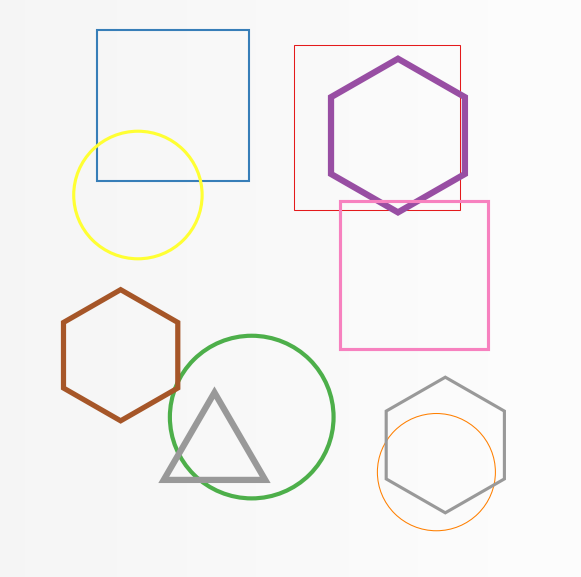[{"shape": "square", "thickness": 0.5, "radius": 0.72, "center": [0.649, 0.778]}, {"shape": "square", "thickness": 1, "radius": 0.65, "center": [0.297, 0.816]}, {"shape": "circle", "thickness": 2, "radius": 0.7, "center": [0.433, 0.277]}, {"shape": "hexagon", "thickness": 3, "radius": 0.67, "center": [0.685, 0.764]}, {"shape": "circle", "thickness": 0.5, "radius": 0.51, "center": [0.751, 0.182]}, {"shape": "circle", "thickness": 1.5, "radius": 0.55, "center": [0.237, 0.661]}, {"shape": "hexagon", "thickness": 2.5, "radius": 0.57, "center": [0.208, 0.384]}, {"shape": "square", "thickness": 1.5, "radius": 0.64, "center": [0.712, 0.523]}, {"shape": "hexagon", "thickness": 1.5, "radius": 0.59, "center": [0.766, 0.229]}, {"shape": "triangle", "thickness": 3, "radius": 0.5, "center": [0.369, 0.219]}]